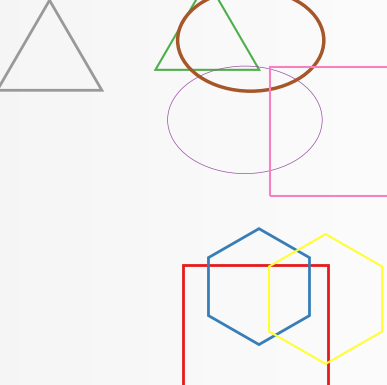[{"shape": "square", "thickness": 2, "radius": 0.94, "center": [0.659, 0.123]}, {"shape": "hexagon", "thickness": 2, "radius": 0.75, "center": [0.668, 0.256]}, {"shape": "triangle", "thickness": 1.5, "radius": 0.77, "center": [0.535, 0.896]}, {"shape": "oval", "thickness": 0.5, "radius": 1.0, "center": [0.632, 0.689]}, {"shape": "hexagon", "thickness": 1.5, "radius": 0.84, "center": [0.84, 0.223]}, {"shape": "oval", "thickness": 2.5, "radius": 0.94, "center": [0.647, 0.895]}, {"shape": "square", "thickness": 1.5, "radius": 0.84, "center": [0.865, 0.659]}, {"shape": "triangle", "thickness": 2, "radius": 0.78, "center": [0.128, 0.843]}]